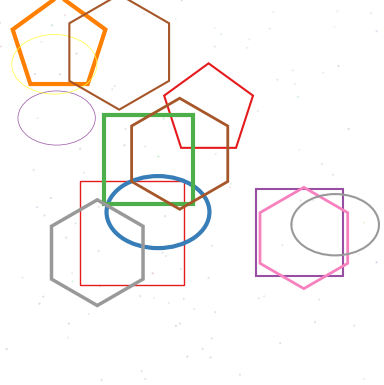[{"shape": "pentagon", "thickness": 1.5, "radius": 0.61, "center": [0.542, 0.714]}, {"shape": "square", "thickness": 1, "radius": 0.68, "center": [0.343, 0.395]}, {"shape": "oval", "thickness": 3, "radius": 0.67, "center": [0.41, 0.449]}, {"shape": "square", "thickness": 3, "radius": 0.58, "center": [0.385, 0.586]}, {"shape": "square", "thickness": 1.5, "radius": 0.57, "center": [0.777, 0.396]}, {"shape": "oval", "thickness": 0.5, "radius": 0.5, "center": [0.147, 0.693]}, {"shape": "pentagon", "thickness": 3, "radius": 0.63, "center": [0.153, 0.884]}, {"shape": "oval", "thickness": 0.5, "radius": 0.55, "center": [0.141, 0.833]}, {"shape": "hexagon", "thickness": 2, "radius": 0.72, "center": [0.467, 0.601]}, {"shape": "hexagon", "thickness": 1.5, "radius": 0.75, "center": [0.31, 0.865]}, {"shape": "hexagon", "thickness": 2, "radius": 0.66, "center": [0.789, 0.382]}, {"shape": "hexagon", "thickness": 2.5, "radius": 0.69, "center": [0.253, 0.344]}, {"shape": "oval", "thickness": 1.5, "radius": 0.57, "center": [0.871, 0.416]}]